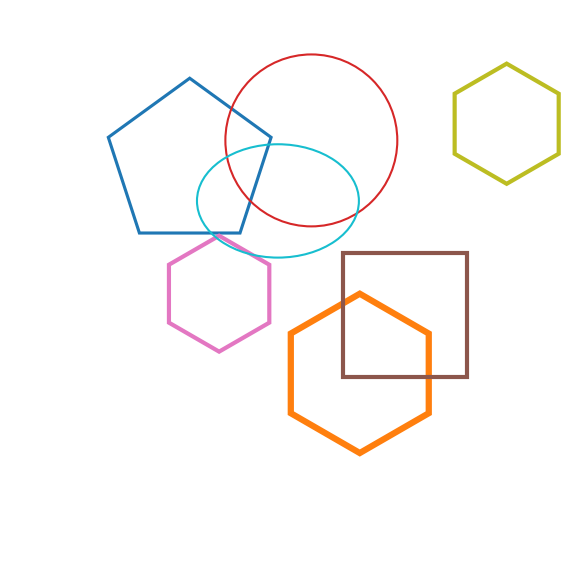[{"shape": "pentagon", "thickness": 1.5, "radius": 0.74, "center": [0.328, 0.716]}, {"shape": "hexagon", "thickness": 3, "radius": 0.69, "center": [0.623, 0.353]}, {"shape": "circle", "thickness": 1, "radius": 0.74, "center": [0.539, 0.756]}, {"shape": "square", "thickness": 2, "radius": 0.53, "center": [0.702, 0.453]}, {"shape": "hexagon", "thickness": 2, "radius": 0.5, "center": [0.379, 0.491]}, {"shape": "hexagon", "thickness": 2, "radius": 0.52, "center": [0.877, 0.785]}, {"shape": "oval", "thickness": 1, "radius": 0.7, "center": [0.481, 0.651]}]